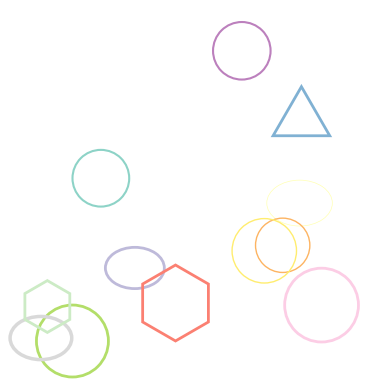[{"shape": "circle", "thickness": 1.5, "radius": 0.37, "center": [0.262, 0.537]}, {"shape": "oval", "thickness": 0.5, "radius": 0.43, "center": [0.778, 0.473]}, {"shape": "oval", "thickness": 2, "radius": 0.38, "center": [0.35, 0.304]}, {"shape": "hexagon", "thickness": 2, "radius": 0.49, "center": [0.456, 0.213]}, {"shape": "triangle", "thickness": 2, "radius": 0.42, "center": [0.783, 0.69]}, {"shape": "circle", "thickness": 1, "radius": 0.35, "center": [0.734, 0.363]}, {"shape": "circle", "thickness": 2, "radius": 0.47, "center": [0.188, 0.114]}, {"shape": "circle", "thickness": 2, "radius": 0.48, "center": [0.835, 0.208]}, {"shape": "oval", "thickness": 2.5, "radius": 0.4, "center": [0.106, 0.122]}, {"shape": "circle", "thickness": 1.5, "radius": 0.37, "center": [0.628, 0.868]}, {"shape": "hexagon", "thickness": 2, "radius": 0.34, "center": [0.123, 0.204]}, {"shape": "circle", "thickness": 1, "radius": 0.42, "center": [0.686, 0.349]}]